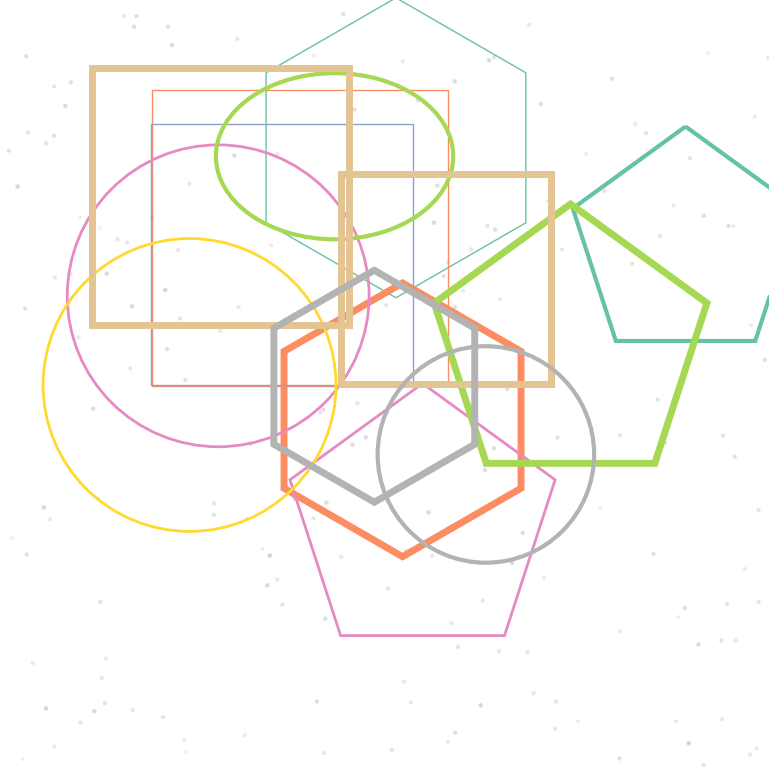[{"shape": "pentagon", "thickness": 1.5, "radius": 0.77, "center": [0.89, 0.682]}, {"shape": "hexagon", "thickness": 0.5, "radius": 0.97, "center": [0.514, 0.808]}, {"shape": "square", "thickness": 0.5, "radius": 0.96, "center": [0.39, 0.691]}, {"shape": "hexagon", "thickness": 2.5, "radius": 0.89, "center": [0.523, 0.455]}, {"shape": "square", "thickness": 0.5, "radius": 0.85, "center": [0.366, 0.669]}, {"shape": "pentagon", "thickness": 1, "radius": 0.91, "center": [0.549, 0.321]}, {"shape": "circle", "thickness": 1, "radius": 0.98, "center": [0.283, 0.616]}, {"shape": "pentagon", "thickness": 2.5, "radius": 0.93, "center": [0.741, 0.549]}, {"shape": "oval", "thickness": 1.5, "radius": 0.77, "center": [0.434, 0.797]}, {"shape": "circle", "thickness": 1, "radius": 0.95, "center": [0.246, 0.5]}, {"shape": "square", "thickness": 2.5, "radius": 0.84, "center": [0.286, 0.745]}, {"shape": "square", "thickness": 2.5, "radius": 0.68, "center": [0.579, 0.638]}, {"shape": "circle", "thickness": 1.5, "radius": 0.7, "center": [0.631, 0.41]}, {"shape": "hexagon", "thickness": 2.5, "radius": 0.75, "center": [0.486, 0.498]}]